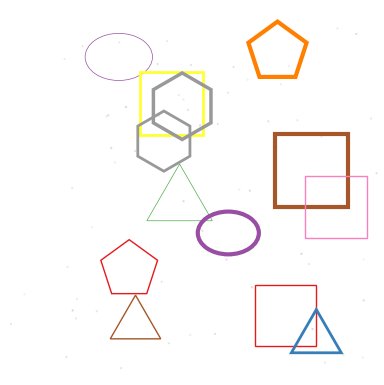[{"shape": "square", "thickness": 1, "radius": 0.4, "center": [0.742, 0.18]}, {"shape": "pentagon", "thickness": 1, "radius": 0.39, "center": [0.336, 0.3]}, {"shape": "triangle", "thickness": 2, "radius": 0.37, "center": [0.822, 0.121]}, {"shape": "triangle", "thickness": 0.5, "radius": 0.49, "center": [0.466, 0.476]}, {"shape": "oval", "thickness": 3, "radius": 0.4, "center": [0.593, 0.395]}, {"shape": "oval", "thickness": 0.5, "radius": 0.44, "center": [0.309, 0.852]}, {"shape": "pentagon", "thickness": 3, "radius": 0.4, "center": [0.721, 0.864]}, {"shape": "square", "thickness": 2, "radius": 0.41, "center": [0.446, 0.732]}, {"shape": "triangle", "thickness": 1, "radius": 0.38, "center": [0.352, 0.158]}, {"shape": "square", "thickness": 3, "radius": 0.47, "center": [0.809, 0.556]}, {"shape": "square", "thickness": 1, "radius": 0.4, "center": [0.873, 0.463]}, {"shape": "hexagon", "thickness": 2.5, "radius": 0.43, "center": [0.473, 0.724]}, {"shape": "hexagon", "thickness": 2, "radius": 0.39, "center": [0.426, 0.633]}]